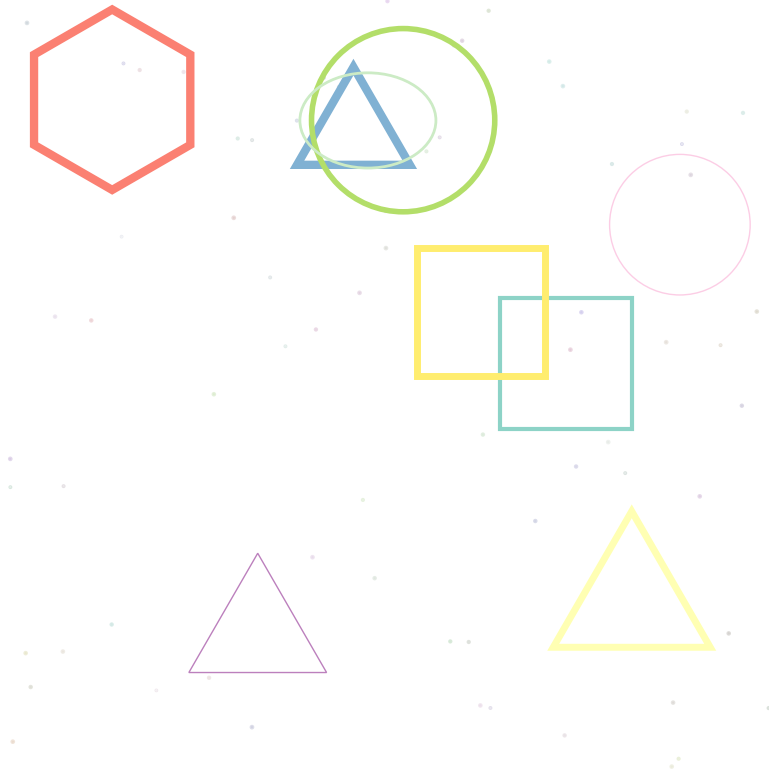[{"shape": "square", "thickness": 1.5, "radius": 0.43, "center": [0.735, 0.528]}, {"shape": "triangle", "thickness": 2.5, "radius": 0.59, "center": [0.82, 0.218]}, {"shape": "hexagon", "thickness": 3, "radius": 0.59, "center": [0.146, 0.87]}, {"shape": "triangle", "thickness": 3, "radius": 0.42, "center": [0.459, 0.828]}, {"shape": "circle", "thickness": 2, "radius": 0.59, "center": [0.524, 0.844]}, {"shape": "circle", "thickness": 0.5, "radius": 0.46, "center": [0.883, 0.708]}, {"shape": "triangle", "thickness": 0.5, "radius": 0.52, "center": [0.335, 0.178]}, {"shape": "oval", "thickness": 1, "radius": 0.44, "center": [0.478, 0.844]}, {"shape": "square", "thickness": 2.5, "radius": 0.42, "center": [0.625, 0.595]}]